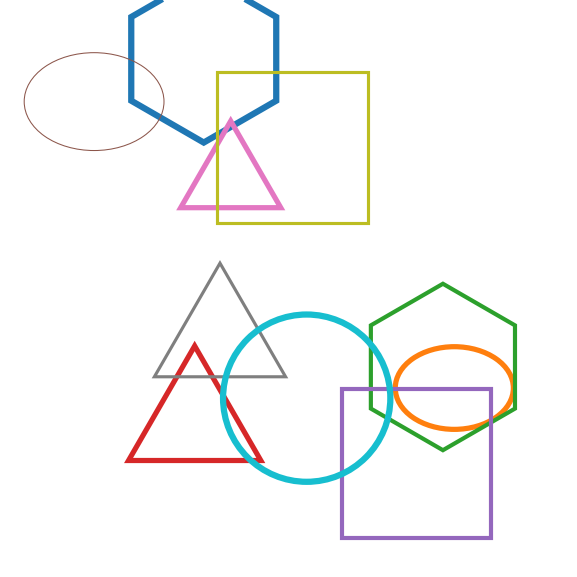[{"shape": "hexagon", "thickness": 3, "radius": 0.72, "center": [0.353, 0.897]}, {"shape": "oval", "thickness": 2.5, "radius": 0.51, "center": [0.787, 0.327]}, {"shape": "hexagon", "thickness": 2, "radius": 0.72, "center": [0.767, 0.364]}, {"shape": "triangle", "thickness": 2.5, "radius": 0.66, "center": [0.337, 0.268]}, {"shape": "square", "thickness": 2, "radius": 0.65, "center": [0.722, 0.197]}, {"shape": "oval", "thickness": 0.5, "radius": 0.61, "center": [0.163, 0.823]}, {"shape": "triangle", "thickness": 2.5, "radius": 0.5, "center": [0.4, 0.69]}, {"shape": "triangle", "thickness": 1.5, "radius": 0.66, "center": [0.381, 0.412]}, {"shape": "square", "thickness": 1.5, "radius": 0.65, "center": [0.506, 0.744]}, {"shape": "circle", "thickness": 3, "radius": 0.72, "center": [0.531, 0.31]}]